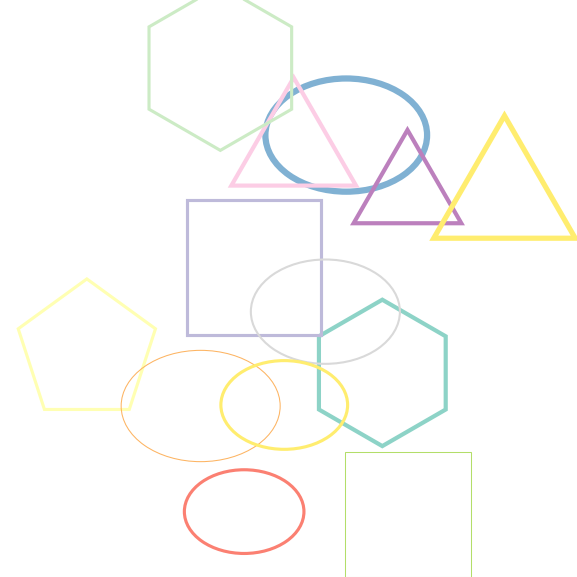[{"shape": "hexagon", "thickness": 2, "radius": 0.63, "center": [0.662, 0.353]}, {"shape": "pentagon", "thickness": 1.5, "radius": 0.62, "center": [0.15, 0.391]}, {"shape": "square", "thickness": 1.5, "radius": 0.58, "center": [0.44, 0.536]}, {"shape": "oval", "thickness": 1.5, "radius": 0.52, "center": [0.423, 0.113]}, {"shape": "oval", "thickness": 3, "radius": 0.7, "center": [0.6, 0.765]}, {"shape": "oval", "thickness": 0.5, "radius": 0.69, "center": [0.347, 0.296]}, {"shape": "square", "thickness": 0.5, "radius": 0.54, "center": [0.706, 0.108]}, {"shape": "triangle", "thickness": 2, "radius": 0.62, "center": [0.509, 0.74]}, {"shape": "oval", "thickness": 1, "radius": 0.65, "center": [0.563, 0.459]}, {"shape": "triangle", "thickness": 2, "radius": 0.54, "center": [0.706, 0.666]}, {"shape": "hexagon", "thickness": 1.5, "radius": 0.71, "center": [0.382, 0.881]}, {"shape": "triangle", "thickness": 2.5, "radius": 0.71, "center": [0.874, 0.657]}, {"shape": "oval", "thickness": 1.5, "radius": 0.55, "center": [0.492, 0.298]}]